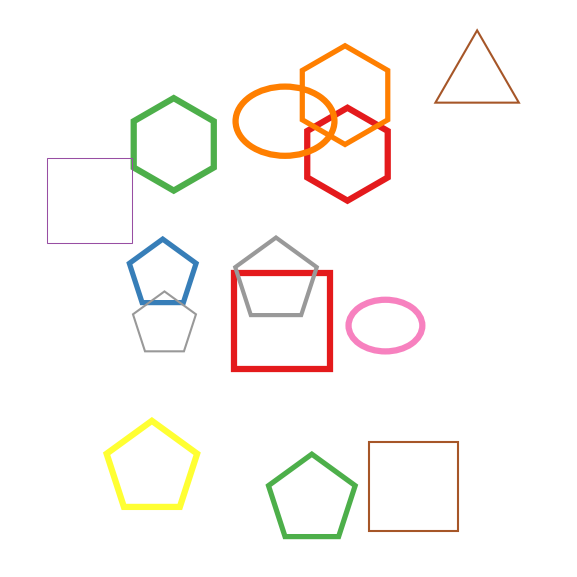[{"shape": "hexagon", "thickness": 3, "radius": 0.4, "center": [0.602, 0.732]}, {"shape": "square", "thickness": 3, "radius": 0.41, "center": [0.488, 0.443]}, {"shape": "pentagon", "thickness": 2.5, "radius": 0.3, "center": [0.282, 0.524]}, {"shape": "pentagon", "thickness": 2.5, "radius": 0.39, "center": [0.54, 0.134]}, {"shape": "hexagon", "thickness": 3, "radius": 0.4, "center": [0.301, 0.749]}, {"shape": "square", "thickness": 0.5, "radius": 0.37, "center": [0.155, 0.652]}, {"shape": "hexagon", "thickness": 2.5, "radius": 0.43, "center": [0.597, 0.834]}, {"shape": "oval", "thickness": 3, "radius": 0.43, "center": [0.494, 0.789]}, {"shape": "pentagon", "thickness": 3, "radius": 0.41, "center": [0.263, 0.188]}, {"shape": "square", "thickness": 1, "radius": 0.39, "center": [0.716, 0.157]}, {"shape": "triangle", "thickness": 1, "radius": 0.42, "center": [0.826, 0.863]}, {"shape": "oval", "thickness": 3, "radius": 0.32, "center": [0.667, 0.435]}, {"shape": "pentagon", "thickness": 2, "radius": 0.37, "center": [0.478, 0.514]}, {"shape": "pentagon", "thickness": 1, "radius": 0.29, "center": [0.285, 0.437]}]